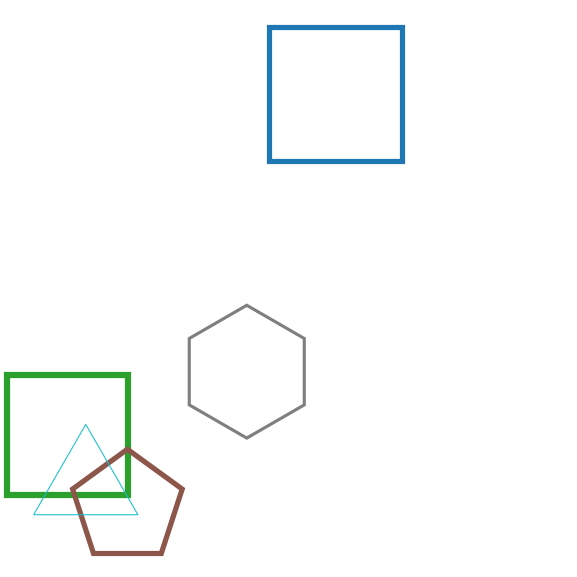[{"shape": "square", "thickness": 2.5, "radius": 0.58, "center": [0.581, 0.837]}, {"shape": "square", "thickness": 3, "radius": 0.52, "center": [0.117, 0.246]}, {"shape": "pentagon", "thickness": 2.5, "radius": 0.5, "center": [0.221, 0.121]}, {"shape": "hexagon", "thickness": 1.5, "radius": 0.57, "center": [0.427, 0.356]}, {"shape": "triangle", "thickness": 0.5, "radius": 0.52, "center": [0.149, 0.16]}]